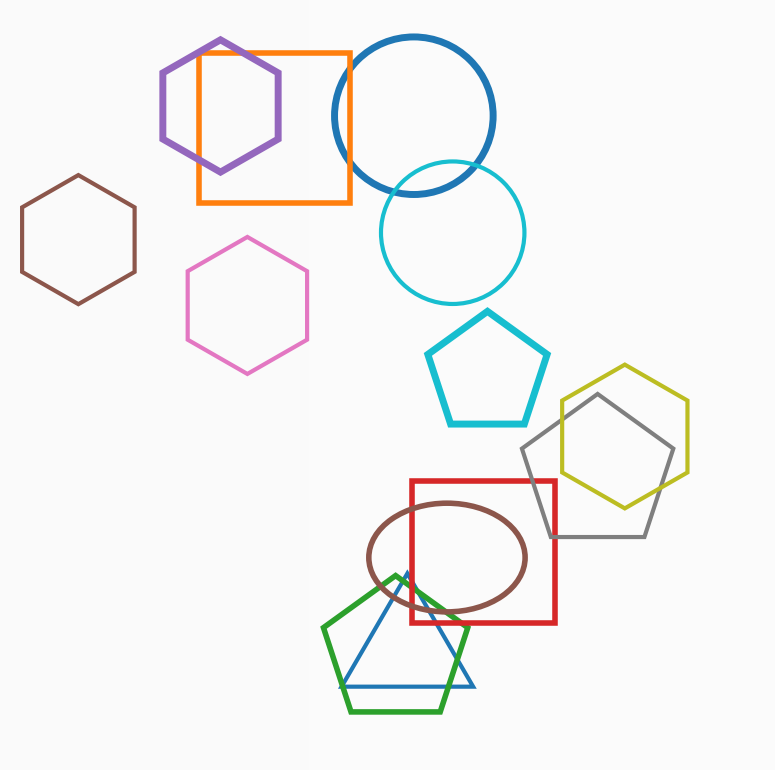[{"shape": "circle", "thickness": 2.5, "radius": 0.51, "center": [0.534, 0.85]}, {"shape": "triangle", "thickness": 1.5, "radius": 0.49, "center": [0.526, 0.157]}, {"shape": "square", "thickness": 2, "radius": 0.49, "center": [0.354, 0.834]}, {"shape": "pentagon", "thickness": 2, "radius": 0.49, "center": [0.51, 0.155]}, {"shape": "square", "thickness": 2, "radius": 0.46, "center": [0.624, 0.283]}, {"shape": "hexagon", "thickness": 2.5, "radius": 0.43, "center": [0.285, 0.862]}, {"shape": "hexagon", "thickness": 1.5, "radius": 0.42, "center": [0.101, 0.689]}, {"shape": "oval", "thickness": 2, "radius": 0.5, "center": [0.577, 0.276]}, {"shape": "hexagon", "thickness": 1.5, "radius": 0.44, "center": [0.319, 0.603]}, {"shape": "pentagon", "thickness": 1.5, "radius": 0.51, "center": [0.771, 0.386]}, {"shape": "hexagon", "thickness": 1.5, "radius": 0.47, "center": [0.806, 0.433]}, {"shape": "circle", "thickness": 1.5, "radius": 0.46, "center": [0.584, 0.698]}, {"shape": "pentagon", "thickness": 2.5, "radius": 0.4, "center": [0.629, 0.515]}]